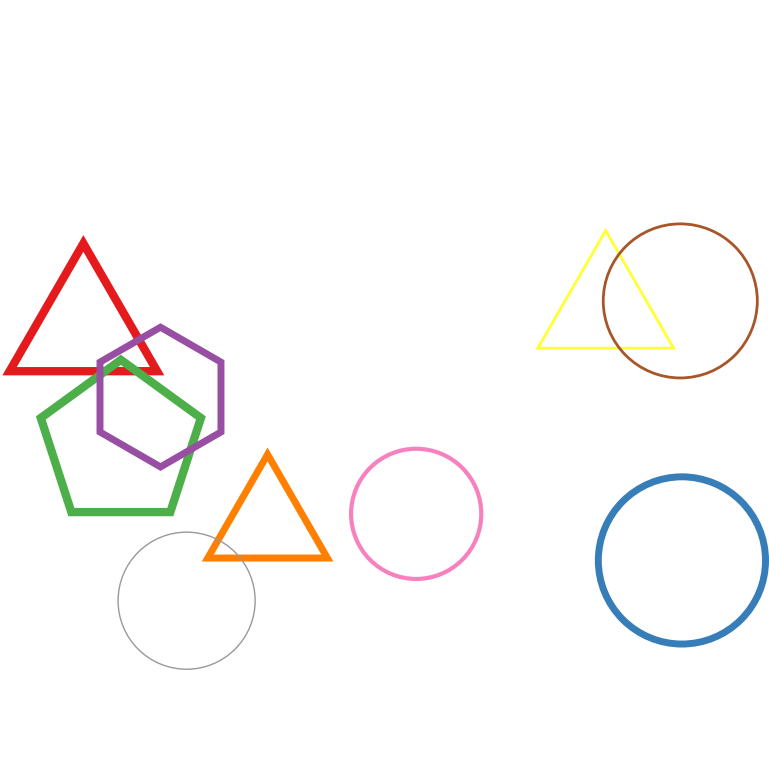[{"shape": "triangle", "thickness": 3, "radius": 0.55, "center": [0.108, 0.573]}, {"shape": "circle", "thickness": 2.5, "radius": 0.54, "center": [0.886, 0.272]}, {"shape": "pentagon", "thickness": 3, "radius": 0.55, "center": [0.157, 0.423]}, {"shape": "hexagon", "thickness": 2.5, "radius": 0.45, "center": [0.208, 0.484]}, {"shape": "triangle", "thickness": 2.5, "radius": 0.45, "center": [0.347, 0.32]}, {"shape": "triangle", "thickness": 1, "radius": 0.51, "center": [0.787, 0.599]}, {"shape": "circle", "thickness": 1, "radius": 0.5, "center": [0.883, 0.609]}, {"shape": "circle", "thickness": 1.5, "radius": 0.42, "center": [0.54, 0.333]}, {"shape": "circle", "thickness": 0.5, "radius": 0.45, "center": [0.242, 0.22]}]